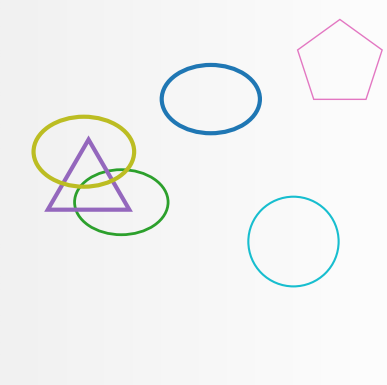[{"shape": "oval", "thickness": 3, "radius": 0.63, "center": [0.544, 0.743]}, {"shape": "oval", "thickness": 2, "radius": 0.6, "center": [0.313, 0.475]}, {"shape": "triangle", "thickness": 3, "radius": 0.61, "center": [0.229, 0.516]}, {"shape": "pentagon", "thickness": 1, "radius": 0.57, "center": [0.877, 0.835]}, {"shape": "oval", "thickness": 3, "radius": 0.65, "center": [0.216, 0.606]}, {"shape": "circle", "thickness": 1.5, "radius": 0.58, "center": [0.757, 0.373]}]